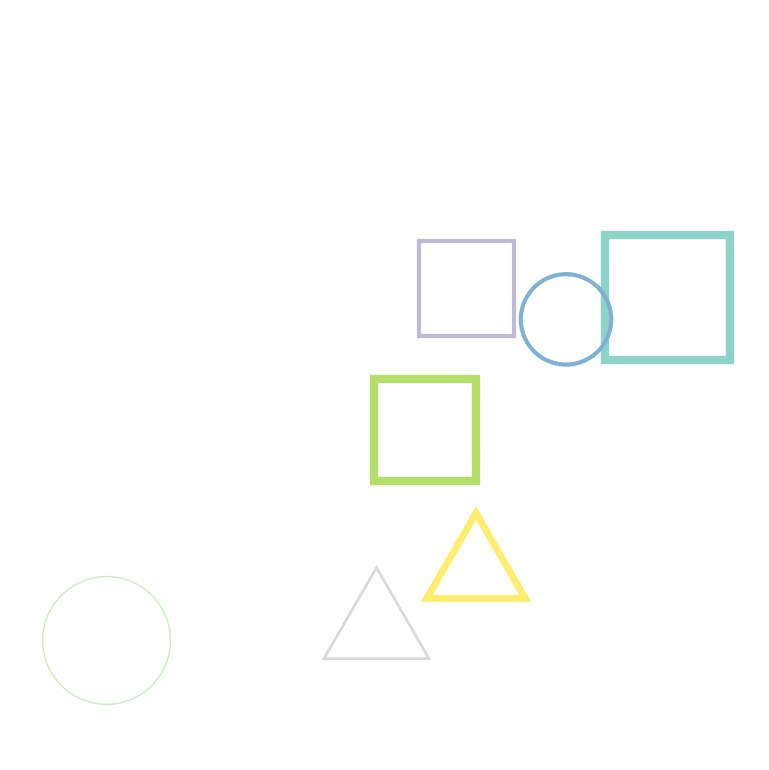[{"shape": "square", "thickness": 3, "radius": 0.41, "center": [0.867, 0.613]}, {"shape": "square", "thickness": 1.5, "radius": 0.31, "center": [0.606, 0.625]}, {"shape": "circle", "thickness": 1.5, "radius": 0.29, "center": [0.735, 0.585]}, {"shape": "square", "thickness": 3, "radius": 0.33, "center": [0.552, 0.442]}, {"shape": "triangle", "thickness": 1, "radius": 0.39, "center": [0.489, 0.184]}, {"shape": "circle", "thickness": 0.5, "radius": 0.41, "center": [0.138, 0.168]}, {"shape": "triangle", "thickness": 2.5, "radius": 0.37, "center": [0.618, 0.26]}]